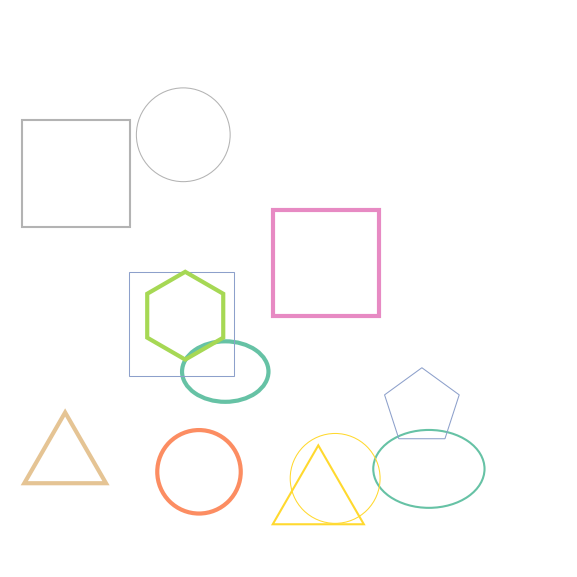[{"shape": "oval", "thickness": 1, "radius": 0.48, "center": [0.743, 0.187]}, {"shape": "oval", "thickness": 2, "radius": 0.37, "center": [0.39, 0.356]}, {"shape": "circle", "thickness": 2, "radius": 0.36, "center": [0.345, 0.182]}, {"shape": "pentagon", "thickness": 0.5, "radius": 0.34, "center": [0.731, 0.294]}, {"shape": "square", "thickness": 0.5, "radius": 0.45, "center": [0.314, 0.438]}, {"shape": "square", "thickness": 2, "radius": 0.46, "center": [0.564, 0.543]}, {"shape": "hexagon", "thickness": 2, "radius": 0.38, "center": [0.321, 0.452]}, {"shape": "circle", "thickness": 0.5, "radius": 0.39, "center": [0.58, 0.171]}, {"shape": "triangle", "thickness": 1, "radius": 0.46, "center": [0.551, 0.137]}, {"shape": "triangle", "thickness": 2, "radius": 0.41, "center": [0.113, 0.203]}, {"shape": "circle", "thickness": 0.5, "radius": 0.41, "center": [0.317, 0.766]}, {"shape": "square", "thickness": 1, "radius": 0.47, "center": [0.131, 0.699]}]